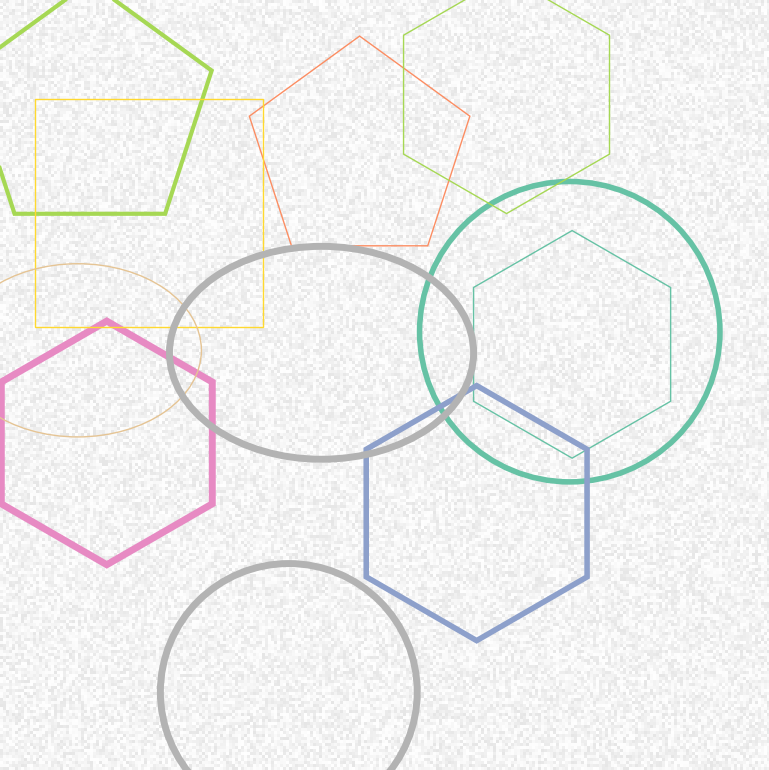[{"shape": "hexagon", "thickness": 0.5, "radius": 0.74, "center": [0.743, 0.553]}, {"shape": "circle", "thickness": 2, "radius": 0.98, "center": [0.74, 0.569]}, {"shape": "pentagon", "thickness": 0.5, "radius": 0.75, "center": [0.467, 0.803]}, {"shape": "hexagon", "thickness": 2, "radius": 0.83, "center": [0.619, 0.334]}, {"shape": "hexagon", "thickness": 2.5, "radius": 0.79, "center": [0.139, 0.425]}, {"shape": "hexagon", "thickness": 0.5, "radius": 0.77, "center": [0.658, 0.877]}, {"shape": "pentagon", "thickness": 1.5, "radius": 0.83, "center": [0.117, 0.857]}, {"shape": "square", "thickness": 0.5, "radius": 0.74, "center": [0.193, 0.723]}, {"shape": "oval", "thickness": 0.5, "radius": 0.8, "center": [0.101, 0.545]}, {"shape": "oval", "thickness": 2.5, "radius": 0.99, "center": [0.418, 0.542]}, {"shape": "circle", "thickness": 2.5, "radius": 0.83, "center": [0.375, 0.101]}]